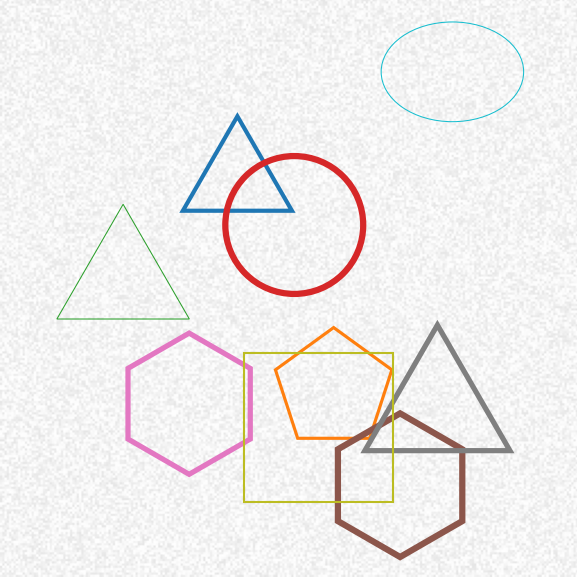[{"shape": "triangle", "thickness": 2, "radius": 0.55, "center": [0.411, 0.689]}, {"shape": "pentagon", "thickness": 1.5, "radius": 0.53, "center": [0.578, 0.326]}, {"shape": "triangle", "thickness": 0.5, "radius": 0.66, "center": [0.213, 0.513]}, {"shape": "circle", "thickness": 3, "radius": 0.6, "center": [0.51, 0.61]}, {"shape": "hexagon", "thickness": 3, "radius": 0.62, "center": [0.693, 0.159]}, {"shape": "hexagon", "thickness": 2.5, "radius": 0.61, "center": [0.328, 0.3]}, {"shape": "triangle", "thickness": 2.5, "radius": 0.73, "center": [0.757, 0.291]}, {"shape": "square", "thickness": 1, "radius": 0.64, "center": [0.551, 0.258]}, {"shape": "oval", "thickness": 0.5, "radius": 0.62, "center": [0.783, 0.875]}]